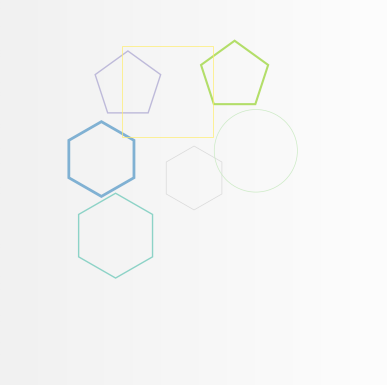[{"shape": "hexagon", "thickness": 1, "radius": 0.55, "center": [0.298, 0.388]}, {"shape": "pentagon", "thickness": 1, "radius": 0.44, "center": [0.33, 0.779]}, {"shape": "hexagon", "thickness": 2, "radius": 0.49, "center": [0.262, 0.587]}, {"shape": "pentagon", "thickness": 1.5, "radius": 0.46, "center": [0.605, 0.803]}, {"shape": "hexagon", "thickness": 0.5, "radius": 0.41, "center": [0.501, 0.538]}, {"shape": "circle", "thickness": 0.5, "radius": 0.54, "center": [0.66, 0.608]}, {"shape": "square", "thickness": 0.5, "radius": 0.59, "center": [0.431, 0.762]}]